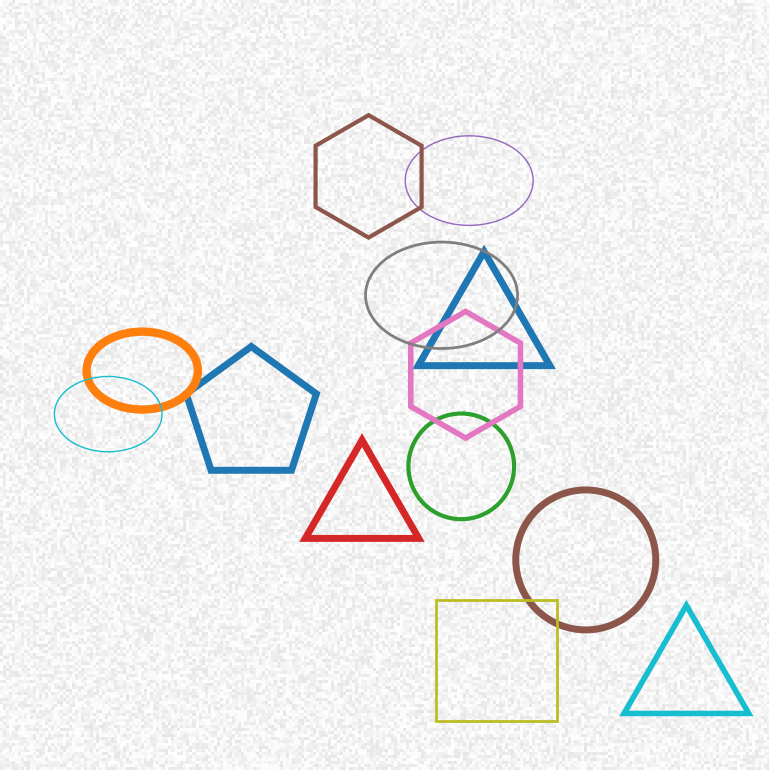[{"shape": "triangle", "thickness": 2.5, "radius": 0.49, "center": [0.629, 0.574]}, {"shape": "pentagon", "thickness": 2.5, "radius": 0.44, "center": [0.326, 0.461]}, {"shape": "oval", "thickness": 3, "radius": 0.36, "center": [0.185, 0.519]}, {"shape": "circle", "thickness": 1.5, "radius": 0.34, "center": [0.599, 0.394]}, {"shape": "triangle", "thickness": 2.5, "radius": 0.43, "center": [0.47, 0.343]}, {"shape": "oval", "thickness": 0.5, "radius": 0.42, "center": [0.609, 0.765]}, {"shape": "hexagon", "thickness": 1.5, "radius": 0.4, "center": [0.479, 0.771]}, {"shape": "circle", "thickness": 2.5, "radius": 0.45, "center": [0.761, 0.273]}, {"shape": "hexagon", "thickness": 2, "radius": 0.41, "center": [0.605, 0.513]}, {"shape": "oval", "thickness": 1, "radius": 0.49, "center": [0.573, 0.617]}, {"shape": "square", "thickness": 1, "radius": 0.39, "center": [0.645, 0.142]}, {"shape": "oval", "thickness": 0.5, "radius": 0.35, "center": [0.14, 0.462]}, {"shape": "triangle", "thickness": 2, "radius": 0.47, "center": [0.891, 0.12]}]